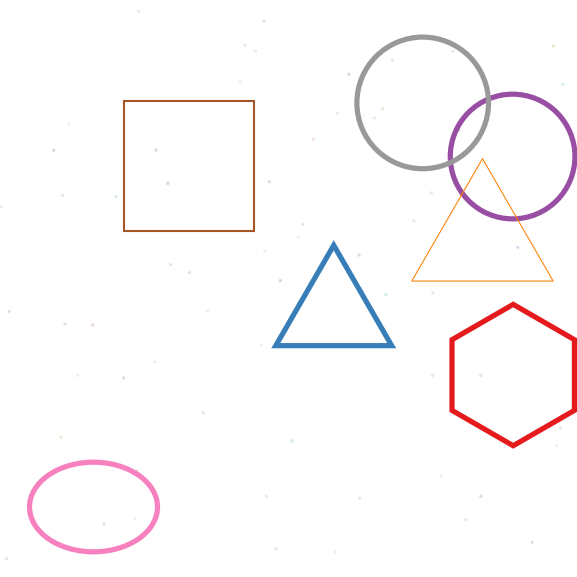[{"shape": "hexagon", "thickness": 2.5, "radius": 0.61, "center": [0.889, 0.35]}, {"shape": "triangle", "thickness": 2.5, "radius": 0.58, "center": [0.578, 0.459]}, {"shape": "circle", "thickness": 2.5, "radius": 0.54, "center": [0.888, 0.728]}, {"shape": "triangle", "thickness": 0.5, "radius": 0.71, "center": [0.835, 0.583]}, {"shape": "square", "thickness": 1, "radius": 0.56, "center": [0.328, 0.711]}, {"shape": "oval", "thickness": 2.5, "radius": 0.55, "center": [0.162, 0.121]}, {"shape": "circle", "thickness": 2.5, "radius": 0.57, "center": [0.732, 0.821]}]